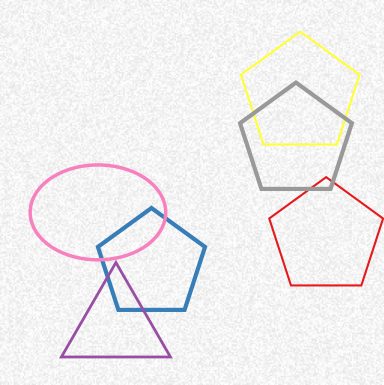[{"shape": "pentagon", "thickness": 1.5, "radius": 0.78, "center": [0.847, 0.384]}, {"shape": "pentagon", "thickness": 3, "radius": 0.73, "center": [0.393, 0.313]}, {"shape": "triangle", "thickness": 2, "radius": 0.82, "center": [0.301, 0.155]}, {"shape": "pentagon", "thickness": 1.5, "radius": 0.81, "center": [0.78, 0.756]}, {"shape": "oval", "thickness": 2.5, "radius": 0.88, "center": [0.254, 0.448]}, {"shape": "pentagon", "thickness": 3, "radius": 0.76, "center": [0.769, 0.633]}]